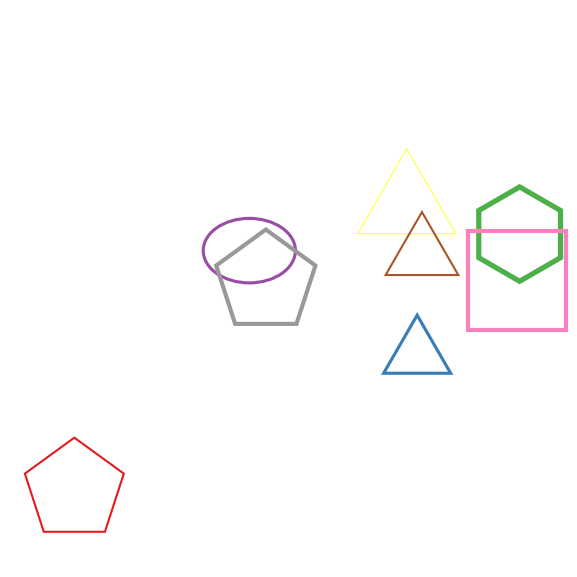[{"shape": "pentagon", "thickness": 1, "radius": 0.45, "center": [0.129, 0.151]}, {"shape": "triangle", "thickness": 1.5, "radius": 0.34, "center": [0.722, 0.386]}, {"shape": "hexagon", "thickness": 2.5, "radius": 0.41, "center": [0.9, 0.594]}, {"shape": "oval", "thickness": 1.5, "radius": 0.4, "center": [0.432, 0.565]}, {"shape": "triangle", "thickness": 0.5, "radius": 0.49, "center": [0.704, 0.643]}, {"shape": "triangle", "thickness": 1, "radius": 0.36, "center": [0.731, 0.559]}, {"shape": "square", "thickness": 2, "radius": 0.43, "center": [0.895, 0.514]}, {"shape": "pentagon", "thickness": 2, "radius": 0.45, "center": [0.46, 0.511]}]